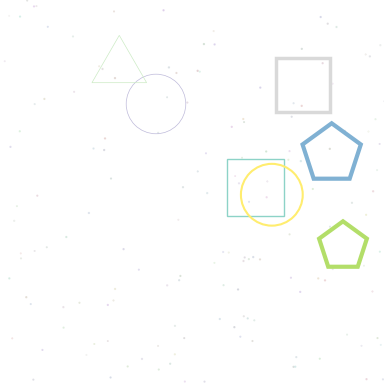[{"shape": "square", "thickness": 1, "radius": 0.37, "center": [0.664, 0.513]}, {"shape": "circle", "thickness": 0.5, "radius": 0.39, "center": [0.405, 0.73]}, {"shape": "pentagon", "thickness": 3, "radius": 0.4, "center": [0.861, 0.6]}, {"shape": "pentagon", "thickness": 3, "radius": 0.33, "center": [0.891, 0.36]}, {"shape": "square", "thickness": 2.5, "radius": 0.35, "center": [0.788, 0.779]}, {"shape": "triangle", "thickness": 0.5, "radius": 0.41, "center": [0.31, 0.826]}, {"shape": "circle", "thickness": 1.5, "radius": 0.4, "center": [0.706, 0.494]}]